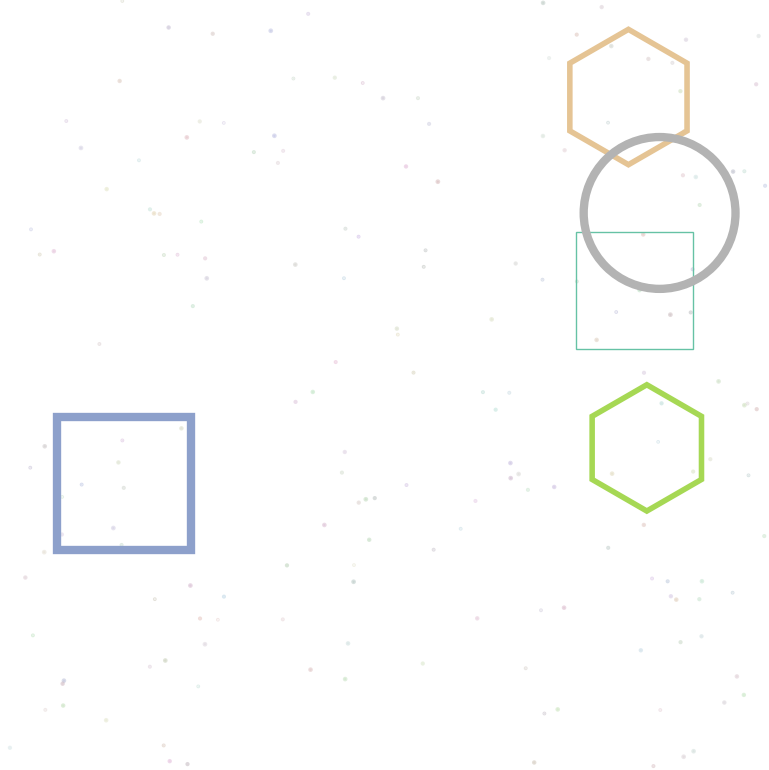[{"shape": "square", "thickness": 0.5, "radius": 0.38, "center": [0.824, 0.623]}, {"shape": "square", "thickness": 3, "radius": 0.43, "center": [0.161, 0.372]}, {"shape": "hexagon", "thickness": 2, "radius": 0.41, "center": [0.84, 0.418]}, {"shape": "hexagon", "thickness": 2, "radius": 0.44, "center": [0.816, 0.874]}, {"shape": "circle", "thickness": 3, "radius": 0.49, "center": [0.857, 0.723]}]